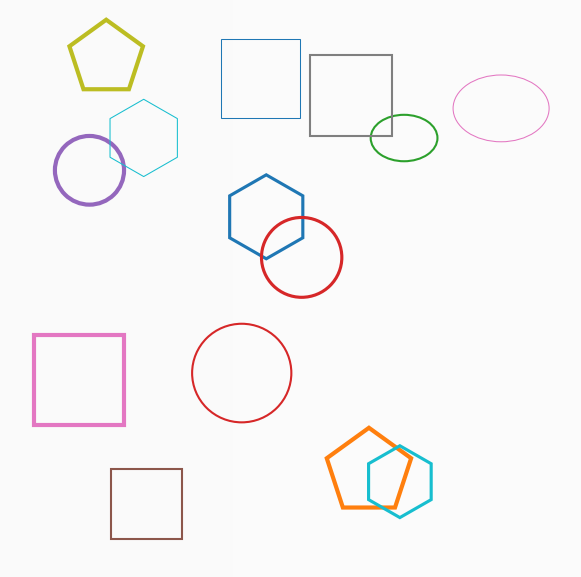[{"shape": "hexagon", "thickness": 1.5, "radius": 0.36, "center": [0.458, 0.624]}, {"shape": "square", "thickness": 0.5, "radius": 0.34, "center": [0.449, 0.864]}, {"shape": "pentagon", "thickness": 2, "radius": 0.38, "center": [0.635, 0.182]}, {"shape": "oval", "thickness": 1, "radius": 0.29, "center": [0.695, 0.76]}, {"shape": "circle", "thickness": 1.5, "radius": 0.35, "center": [0.519, 0.553]}, {"shape": "circle", "thickness": 1, "radius": 0.43, "center": [0.416, 0.353]}, {"shape": "circle", "thickness": 2, "radius": 0.3, "center": [0.154, 0.704]}, {"shape": "square", "thickness": 1, "radius": 0.3, "center": [0.252, 0.126]}, {"shape": "oval", "thickness": 0.5, "radius": 0.41, "center": [0.862, 0.811]}, {"shape": "square", "thickness": 2, "radius": 0.39, "center": [0.136, 0.341]}, {"shape": "square", "thickness": 1, "radius": 0.35, "center": [0.604, 0.833]}, {"shape": "pentagon", "thickness": 2, "radius": 0.33, "center": [0.183, 0.898]}, {"shape": "hexagon", "thickness": 1.5, "radius": 0.31, "center": [0.688, 0.165]}, {"shape": "hexagon", "thickness": 0.5, "radius": 0.33, "center": [0.247, 0.76]}]